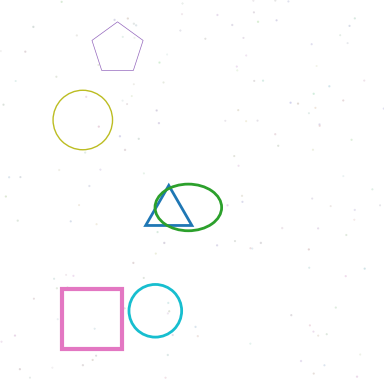[{"shape": "triangle", "thickness": 2, "radius": 0.35, "center": [0.438, 0.449]}, {"shape": "oval", "thickness": 2, "radius": 0.43, "center": [0.489, 0.461]}, {"shape": "pentagon", "thickness": 0.5, "radius": 0.35, "center": [0.305, 0.873]}, {"shape": "square", "thickness": 3, "radius": 0.39, "center": [0.239, 0.172]}, {"shape": "circle", "thickness": 1, "radius": 0.39, "center": [0.215, 0.688]}, {"shape": "circle", "thickness": 2, "radius": 0.34, "center": [0.403, 0.193]}]